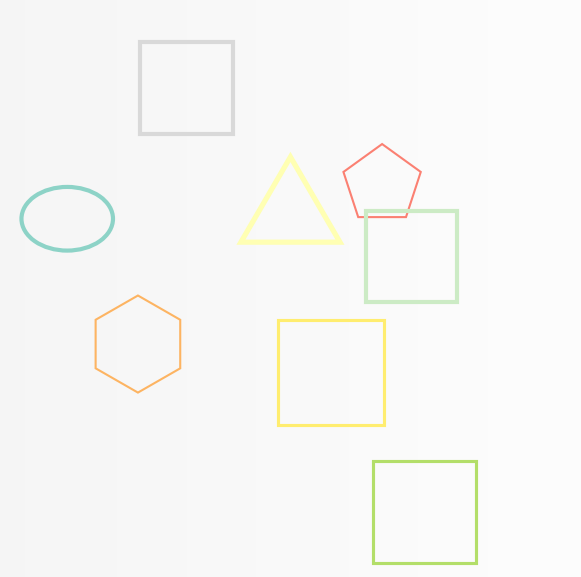[{"shape": "oval", "thickness": 2, "radius": 0.39, "center": [0.116, 0.62]}, {"shape": "triangle", "thickness": 2.5, "radius": 0.49, "center": [0.5, 0.629]}, {"shape": "pentagon", "thickness": 1, "radius": 0.35, "center": [0.657, 0.68]}, {"shape": "hexagon", "thickness": 1, "radius": 0.42, "center": [0.237, 0.403]}, {"shape": "square", "thickness": 1.5, "radius": 0.44, "center": [0.731, 0.113]}, {"shape": "square", "thickness": 2, "radius": 0.4, "center": [0.321, 0.846]}, {"shape": "square", "thickness": 2, "radius": 0.39, "center": [0.707, 0.555]}, {"shape": "square", "thickness": 1.5, "radius": 0.46, "center": [0.57, 0.355]}]